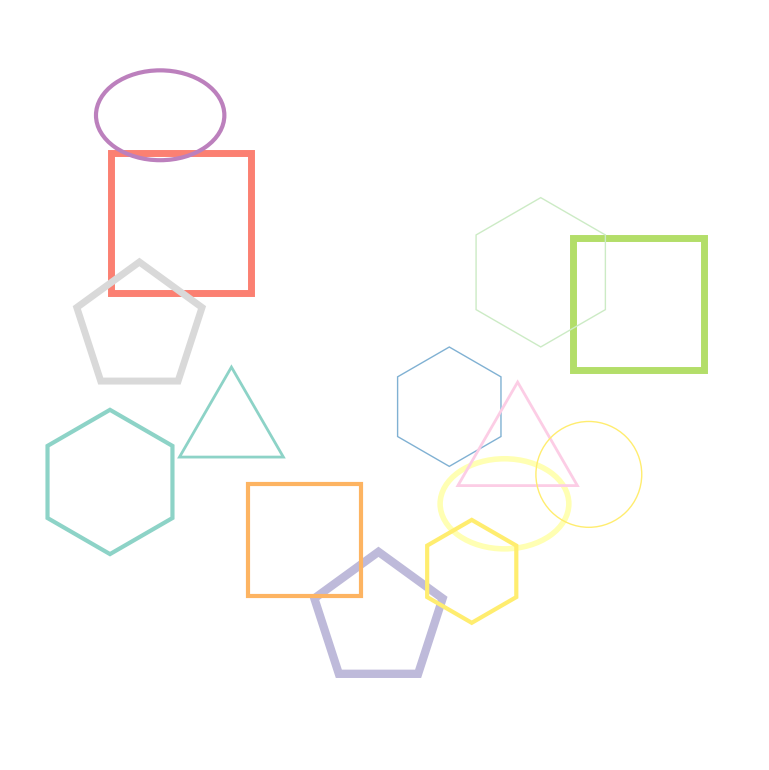[{"shape": "hexagon", "thickness": 1.5, "radius": 0.47, "center": [0.143, 0.374]}, {"shape": "triangle", "thickness": 1, "radius": 0.39, "center": [0.301, 0.445]}, {"shape": "oval", "thickness": 2, "radius": 0.42, "center": [0.655, 0.346]}, {"shape": "pentagon", "thickness": 3, "radius": 0.44, "center": [0.492, 0.196]}, {"shape": "square", "thickness": 2.5, "radius": 0.46, "center": [0.235, 0.71]}, {"shape": "hexagon", "thickness": 0.5, "radius": 0.39, "center": [0.583, 0.472]}, {"shape": "square", "thickness": 1.5, "radius": 0.36, "center": [0.395, 0.299]}, {"shape": "square", "thickness": 2.5, "radius": 0.43, "center": [0.83, 0.605]}, {"shape": "triangle", "thickness": 1, "radius": 0.45, "center": [0.672, 0.414]}, {"shape": "pentagon", "thickness": 2.5, "radius": 0.43, "center": [0.181, 0.574]}, {"shape": "oval", "thickness": 1.5, "radius": 0.42, "center": [0.208, 0.85]}, {"shape": "hexagon", "thickness": 0.5, "radius": 0.48, "center": [0.702, 0.646]}, {"shape": "circle", "thickness": 0.5, "radius": 0.34, "center": [0.765, 0.384]}, {"shape": "hexagon", "thickness": 1.5, "radius": 0.33, "center": [0.613, 0.258]}]